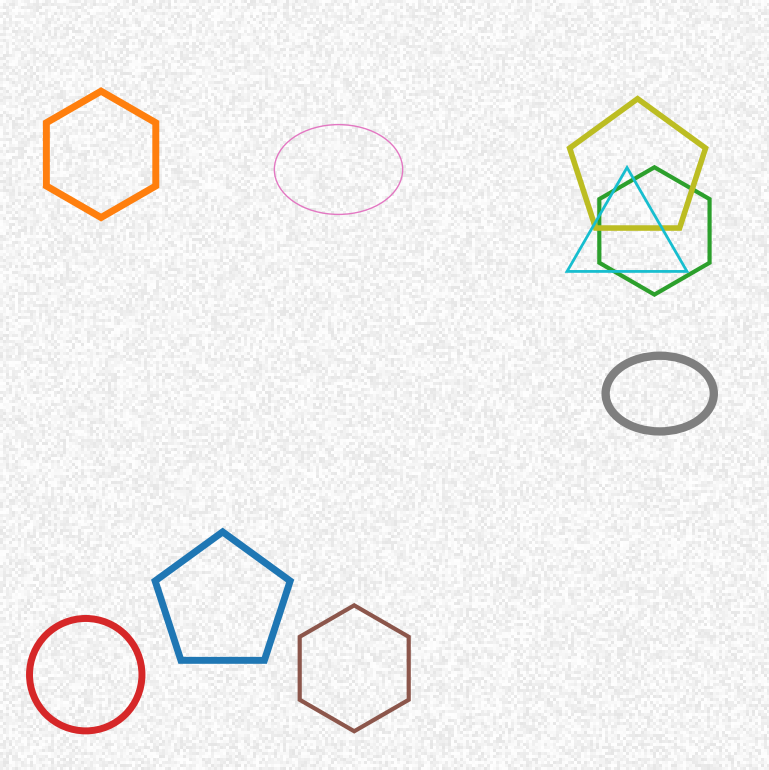[{"shape": "pentagon", "thickness": 2.5, "radius": 0.46, "center": [0.289, 0.217]}, {"shape": "hexagon", "thickness": 2.5, "radius": 0.41, "center": [0.131, 0.8]}, {"shape": "hexagon", "thickness": 1.5, "radius": 0.41, "center": [0.85, 0.7]}, {"shape": "circle", "thickness": 2.5, "radius": 0.37, "center": [0.111, 0.124]}, {"shape": "hexagon", "thickness": 1.5, "radius": 0.41, "center": [0.46, 0.132]}, {"shape": "oval", "thickness": 0.5, "radius": 0.42, "center": [0.44, 0.78]}, {"shape": "oval", "thickness": 3, "radius": 0.35, "center": [0.857, 0.489]}, {"shape": "pentagon", "thickness": 2, "radius": 0.46, "center": [0.828, 0.779]}, {"shape": "triangle", "thickness": 1, "radius": 0.45, "center": [0.814, 0.692]}]